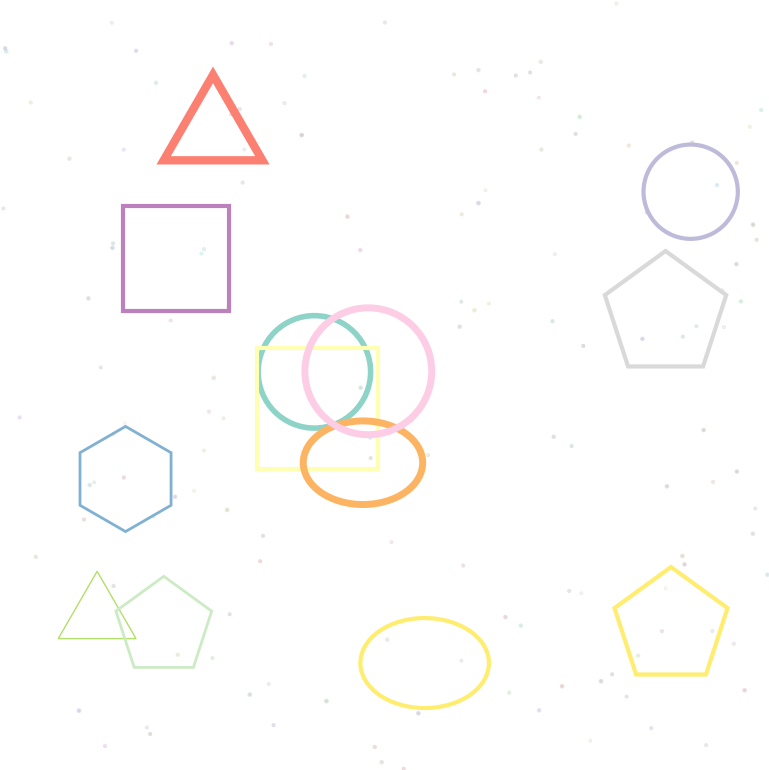[{"shape": "circle", "thickness": 2, "radius": 0.37, "center": [0.408, 0.517]}, {"shape": "square", "thickness": 1.5, "radius": 0.39, "center": [0.412, 0.47]}, {"shape": "circle", "thickness": 1.5, "radius": 0.31, "center": [0.897, 0.751]}, {"shape": "triangle", "thickness": 3, "radius": 0.37, "center": [0.277, 0.829]}, {"shape": "hexagon", "thickness": 1, "radius": 0.34, "center": [0.163, 0.378]}, {"shape": "oval", "thickness": 2.5, "radius": 0.39, "center": [0.471, 0.399]}, {"shape": "triangle", "thickness": 0.5, "radius": 0.29, "center": [0.126, 0.2]}, {"shape": "circle", "thickness": 2.5, "radius": 0.41, "center": [0.478, 0.518]}, {"shape": "pentagon", "thickness": 1.5, "radius": 0.41, "center": [0.864, 0.591]}, {"shape": "square", "thickness": 1.5, "radius": 0.34, "center": [0.229, 0.664]}, {"shape": "pentagon", "thickness": 1, "radius": 0.33, "center": [0.213, 0.186]}, {"shape": "oval", "thickness": 1.5, "radius": 0.42, "center": [0.552, 0.139]}, {"shape": "pentagon", "thickness": 1.5, "radius": 0.39, "center": [0.871, 0.186]}]